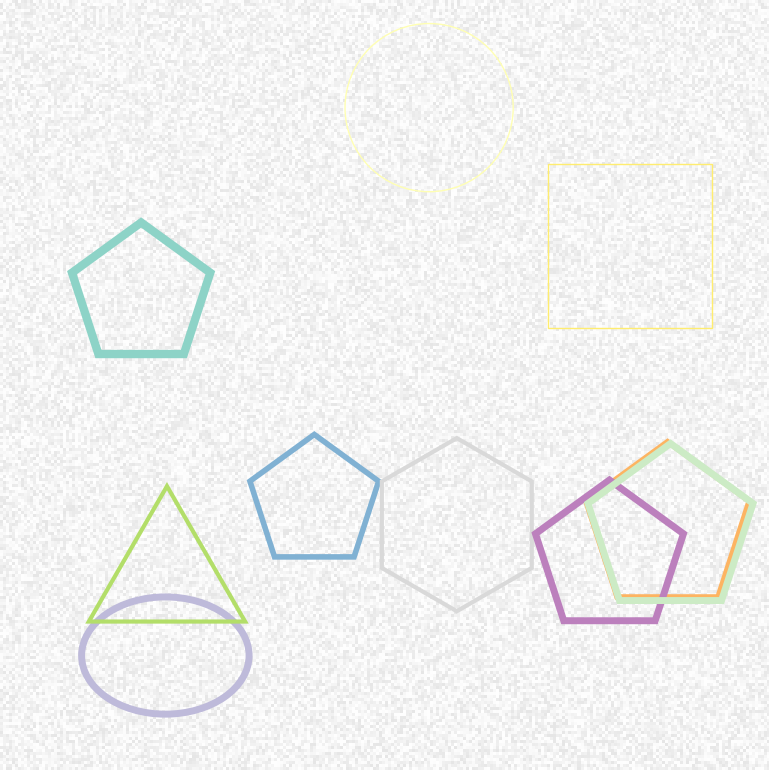[{"shape": "pentagon", "thickness": 3, "radius": 0.47, "center": [0.183, 0.617]}, {"shape": "circle", "thickness": 0.5, "radius": 0.55, "center": [0.557, 0.86]}, {"shape": "oval", "thickness": 2.5, "radius": 0.54, "center": [0.215, 0.149]}, {"shape": "pentagon", "thickness": 2, "radius": 0.44, "center": [0.408, 0.348]}, {"shape": "pentagon", "thickness": 2, "radius": 0.56, "center": [0.867, 0.315]}, {"shape": "triangle", "thickness": 1.5, "radius": 0.59, "center": [0.217, 0.251]}, {"shape": "hexagon", "thickness": 1.5, "radius": 0.56, "center": [0.593, 0.319]}, {"shape": "pentagon", "thickness": 2.5, "radius": 0.51, "center": [0.792, 0.276]}, {"shape": "pentagon", "thickness": 2.5, "radius": 0.56, "center": [0.871, 0.311]}, {"shape": "square", "thickness": 0.5, "radius": 0.53, "center": [0.818, 0.681]}]